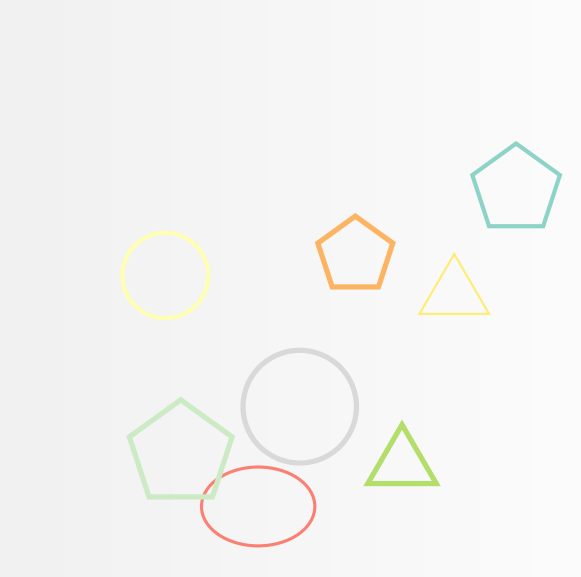[{"shape": "pentagon", "thickness": 2, "radius": 0.4, "center": [0.888, 0.671]}, {"shape": "circle", "thickness": 2, "radius": 0.37, "center": [0.284, 0.522]}, {"shape": "oval", "thickness": 1.5, "radius": 0.49, "center": [0.444, 0.122]}, {"shape": "pentagon", "thickness": 2.5, "radius": 0.34, "center": [0.611, 0.557]}, {"shape": "triangle", "thickness": 2.5, "radius": 0.34, "center": [0.692, 0.196]}, {"shape": "circle", "thickness": 2.5, "radius": 0.49, "center": [0.516, 0.295]}, {"shape": "pentagon", "thickness": 2.5, "radius": 0.46, "center": [0.311, 0.214]}, {"shape": "triangle", "thickness": 1, "radius": 0.35, "center": [0.782, 0.49]}]